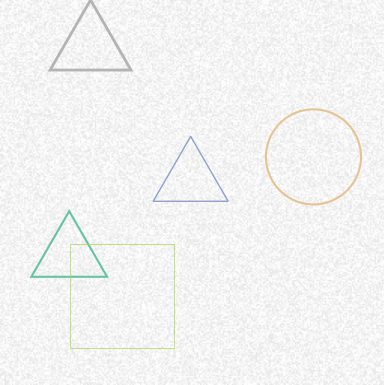[{"shape": "triangle", "thickness": 1.5, "radius": 0.57, "center": [0.18, 0.338]}, {"shape": "triangle", "thickness": 1, "radius": 0.56, "center": [0.495, 0.533]}, {"shape": "square", "thickness": 0.5, "radius": 0.67, "center": [0.318, 0.232]}, {"shape": "circle", "thickness": 1.5, "radius": 0.62, "center": [0.814, 0.593]}, {"shape": "triangle", "thickness": 2, "radius": 0.61, "center": [0.235, 0.879]}]